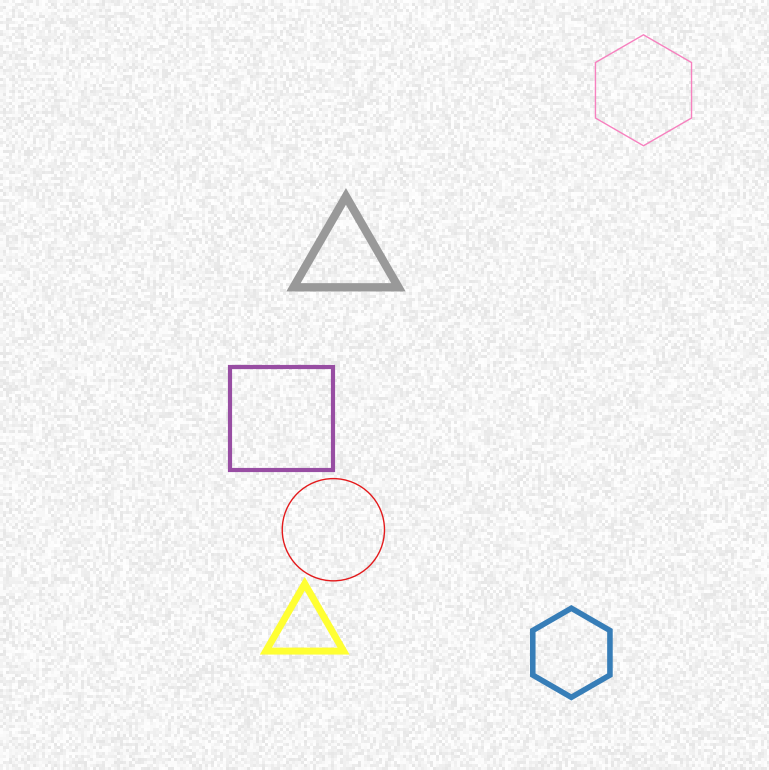[{"shape": "circle", "thickness": 0.5, "radius": 0.33, "center": [0.433, 0.312]}, {"shape": "hexagon", "thickness": 2, "radius": 0.29, "center": [0.742, 0.152]}, {"shape": "square", "thickness": 1.5, "radius": 0.34, "center": [0.365, 0.456]}, {"shape": "triangle", "thickness": 2.5, "radius": 0.29, "center": [0.396, 0.184]}, {"shape": "hexagon", "thickness": 0.5, "radius": 0.36, "center": [0.836, 0.883]}, {"shape": "triangle", "thickness": 3, "radius": 0.39, "center": [0.449, 0.666]}]